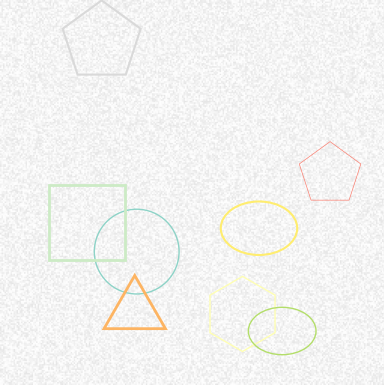[{"shape": "circle", "thickness": 1, "radius": 0.55, "center": [0.355, 0.346]}, {"shape": "hexagon", "thickness": 1, "radius": 0.49, "center": [0.63, 0.185]}, {"shape": "pentagon", "thickness": 0.5, "radius": 0.42, "center": [0.857, 0.548]}, {"shape": "triangle", "thickness": 2, "radius": 0.46, "center": [0.35, 0.192]}, {"shape": "oval", "thickness": 1, "radius": 0.44, "center": [0.733, 0.14]}, {"shape": "pentagon", "thickness": 1.5, "radius": 0.53, "center": [0.264, 0.892]}, {"shape": "square", "thickness": 2, "radius": 0.49, "center": [0.227, 0.422]}, {"shape": "oval", "thickness": 1.5, "radius": 0.5, "center": [0.673, 0.407]}]